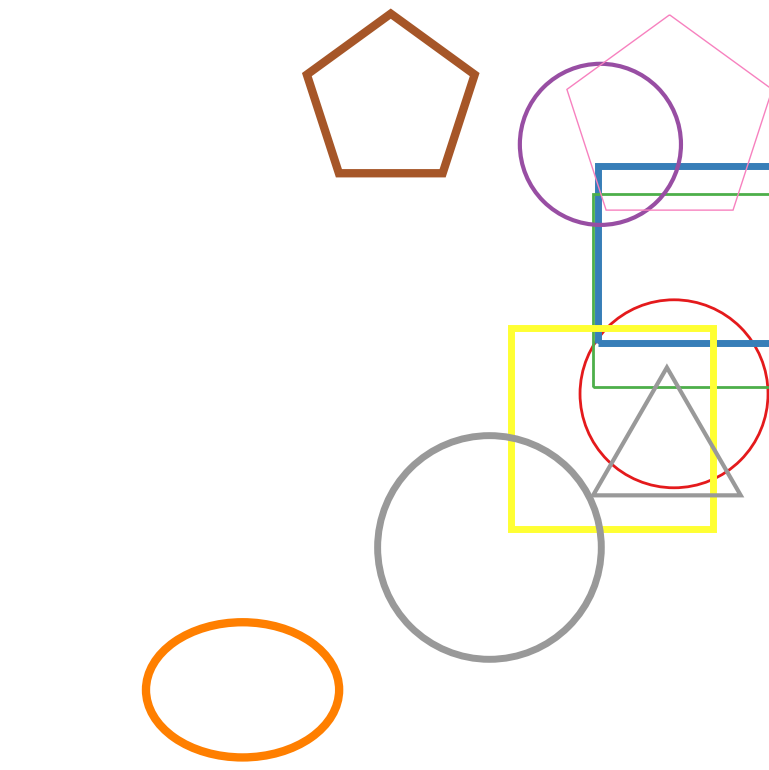[{"shape": "circle", "thickness": 1, "radius": 0.61, "center": [0.875, 0.489]}, {"shape": "square", "thickness": 2.5, "radius": 0.58, "center": [0.892, 0.67]}, {"shape": "square", "thickness": 1, "radius": 0.63, "center": [0.896, 0.622]}, {"shape": "circle", "thickness": 1.5, "radius": 0.52, "center": [0.78, 0.813]}, {"shape": "oval", "thickness": 3, "radius": 0.63, "center": [0.315, 0.104]}, {"shape": "square", "thickness": 2.5, "radius": 0.65, "center": [0.795, 0.444]}, {"shape": "pentagon", "thickness": 3, "radius": 0.57, "center": [0.507, 0.868]}, {"shape": "pentagon", "thickness": 0.5, "radius": 0.7, "center": [0.87, 0.841]}, {"shape": "triangle", "thickness": 1.5, "radius": 0.55, "center": [0.866, 0.412]}, {"shape": "circle", "thickness": 2.5, "radius": 0.73, "center": [0.636, 0.289]}]